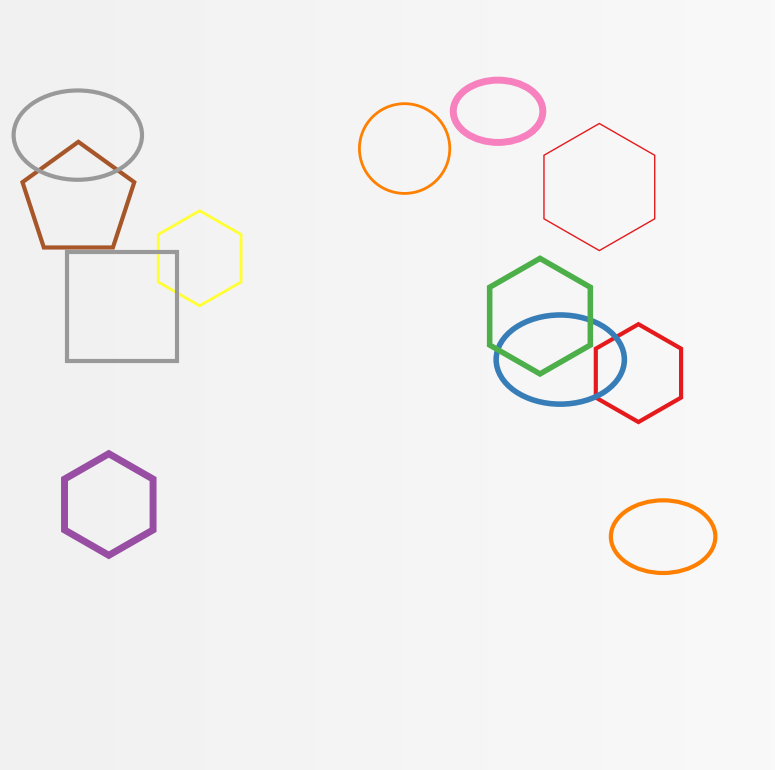[{"shape": "hexagon", "thickness": 1.5, "radius": 0.32, "center": [0.824, 0.515]}, {"shape": "hexagon", "thickness": 0.5, "radius": 0.41, "center": [0.773, 0.757]}, {"shape": "oval", "thickness": 2, "radius": 0.41, "center": [0.723, 0.533]}, {"shape": "hexagon", "thickness": 2, "radius": 0.37, "center": [0.697, 0.589]}, {"shape": "hexagon", "thickness": 2.5, "radius": 0.33, "center": [0.14, 0.345]}, {"shape": "oval", "thickness": 1.5, "radius": 0.34, "center": [0.856, 0.303]}, {"shape": "circle", "thickness": 1, "radius": 0.29, "center": [0.522, 0.807]}, {"shape": "hexagon", "thickness": 1, "radius": 0.31, "center": [0.258, 0.665]}, {"shape": "pentagon", "thickness": 1.5, "radius": 0.38, "center": [0.101, 0.74]}, {"shape": "oval", "thickness": 2.5, "radius": 0.29, "center": [0.643, 0.855]}, {"shape": "square", "thickness": 1.5, "radius": 0.35, "center": [0.157, 0.602]}, {"shape": "oval", "thickness": 1.5, "radius": 0.41, "center": [0.1, 0.825]}]